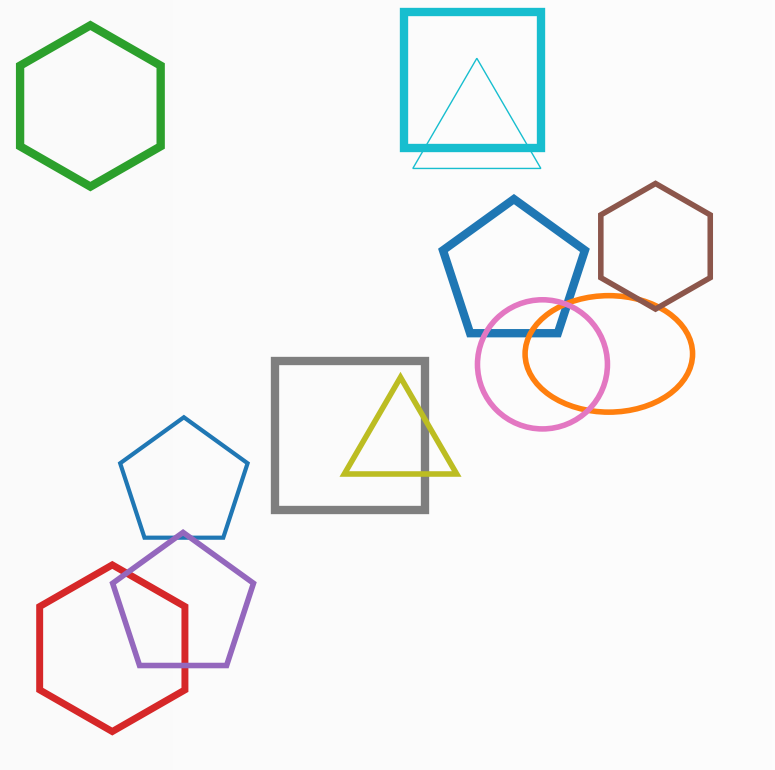[{"shape": "pentagon", "thickness": 3, "radius": 0.48, "center": [0.663, 0.645]}, {"shape": "pentagon", "thickness": 1.5, "radius": 0.43, "center": [0.237, 0.372]}, {"shape": "oval", "thickness": 2, "radius": 0.54, "center": [0.786, 0.54]}, {"shape": "hexagon", "thickness": 3, "radius": 0.52, "center": [0.117, 0.862]}, {"shape": "hexagon", "thickness": 2.5, "radius": 0.54, "center": [0.145, 0.158]}, {"shape": "pentagon", "thickness": 2, "radius": 0.48, "center": [0.236, 0.213]}, {"shape": "hexagon", "thickness": 2, "radius": 0.41, "center": [0.846, 0.68]}, {"shape": "circle", "thickness": 2, "radius": 0.42, "center": [0.7, 0.527]}, {"shape": "square", "thickness": 3, "radius": 0.49, "center": [0.452, 0.434]}, {"shape": "triangle", "thickness": 2, "radius": 0.42, "center": [0.517, 0.426]}, {"shape": "square", "thickness": 3, "radius": 0.44, "center": [0.61, 0.896]}, {"shape": "triangle", "thickness": 0.5, "radius": 0.48, "center": [0.615, 0.829]}]